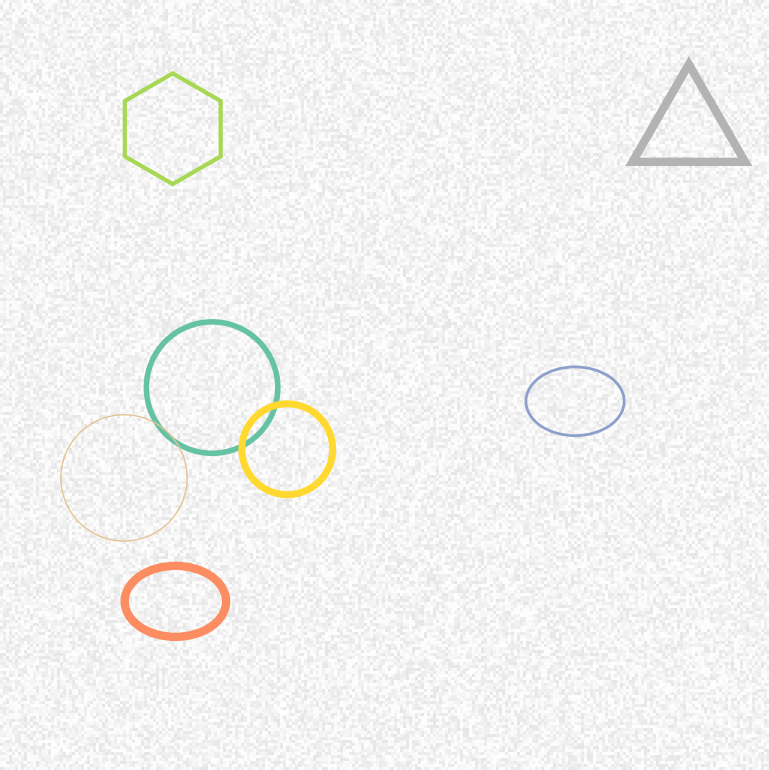[{"shape": "circle", "thickness": 2, "radius": 0.43, "center": [0.275, 0.497]}, {"shape": "oval", "thickness": 3, "radius": 0.33, "center": [0.228, 0.219]}, {"shape": "oval", "thickness": 1, "radius": 0.32, "center": [0.747, 0.479]}, {"shape": "hexagon", "thickness": 1.5, "radius": 0.36, "center": [0.224, 0.833]}, {"shape": "circle", "thickness": 2.5, "radius": 0.29, "center": [0.373, 0.417]}, {"shape": "circle", "thickness": 0.5, "radius": 0.41, "center": [0.161, 0.379]}, {"shape": "triangle", "thickness": 3, "radius": 0.42, "center": [0.895, 0.832]}]